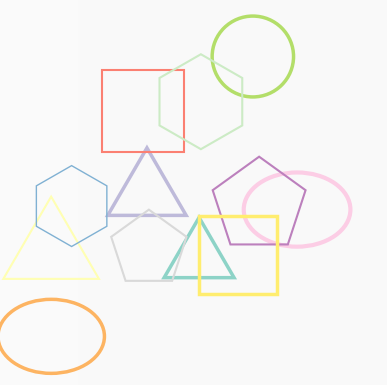[{"shape": "triangle", "thickness": 2.5, "radius": 0.52, "center": [0.514, 0.331]}, {"shape": "triangle", "thickness": 1.5, "radius": 0.71, "center": [0.132, 0.347]}, {"shape": "triangle", "thickness": 2.5, "radius": 0.58, "center": [0.379, 0.499]}, {"shape": "square", "thickness": 1.5, "radius": 0.53, "center": [0.369, 0.711]}, {"shape": "hexagon", "thickness": 1, "radius": 0.53, "center": [0.185, 0.465]}, {"shape": "oval", "thickness": 2.5, "radius": 0.69, "center": [0.132, 0.126]}, {"shape": "circle", "thickness": 2.5, "radius": 0.53, "center": [0.653, 0.853]}, {"shape": "oval", "thickness": 3, "radius": 0.69, "center": [0.767, 0.456]}, {"shape": "pentagon", "thickness": 1.5, "radius": 0.51, "center": [0.384, 0.353]}, {"shape": "pentagon", "thickness": 1.5, "radius": 0.63, "center": [0.669, 0.467]}, {"shape": "hexagon", "thickness": 1.5, "radius": 0.62, "center": [0.518, 0.736]}, {"shape": "square", "thickness": 2.5, "radius": 0.5, "center": [0.615, 0.338]}]